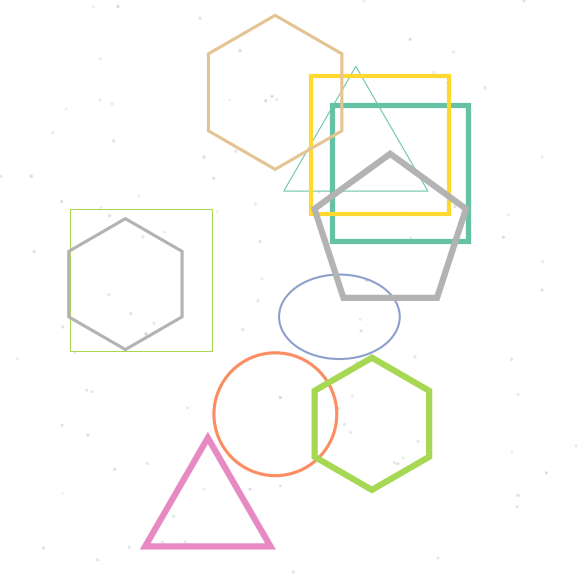[{"shape": "square", "thickness": 2.5, "radius": 0.59, "center": [0.693, 0.699]}, {"shape": "triangle", "thickness": 0.5, "radius": 0.72, "center": [0.616, 0.74]}, {"shape": "circle", "thickness": 1.5, "radius": 0.53, "center": [0.477, 0.282]}, {"shape": "oval", "thickness": 1, "radius": 0.52, "center": [0.588, 0.451]}, {"shape": "triangle", "thickness": 3, "radius": 0.63, "center": [0.36, 0.116]}, {"shape": "square", "thickness": 0.5, "radius": 0.61, "center": [0.244, 0.514]}, {"shape": "hexagon", "thickness": 3, "radius": 0.57, "center": [0.644, 0.265]}, {"shape": "square", "thickness": 2, "radius": 0.6, "center": [0.659, 0.748]}, {"shape": "hexagon", "thickness": 1.5, "radius": 0.67, "center": [0.476, 0.839]}, {"shape": "pentagon", "thickness": 3, "radius": 0.69, "center": [0.676, 0.595]}, {"shape": "hexagon", "thickness": 1.5, "radius": 0.57, "center": [0.217, 0.507]}]